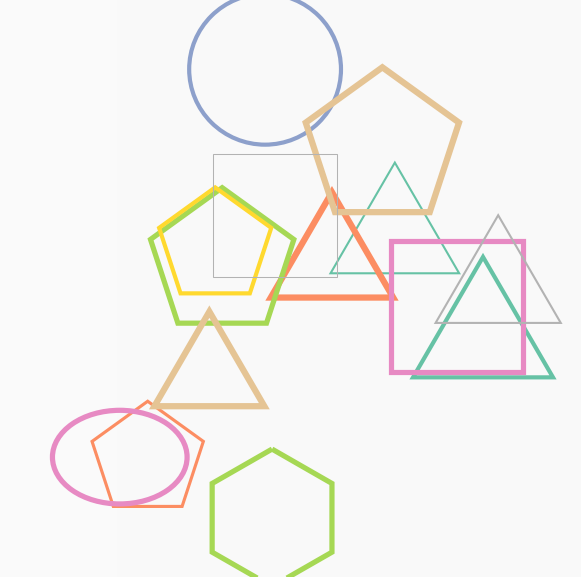[{"shape": "triangle", "thickness": 1, "radius": 0.64, "center": [0.679, 0.59]}, {"shape": "triangle", "thickness": 2, "radius": 0.69, "center": [0.831, 0.415]}, {"shape": "triangle", "thickness": 3, "radius": 0.61, "center": [0.571, 0.545]}, {"shape": "pentagon", "thickness": 1.5, "radius": 0.5, "center": [0.254, 0.204]}, {"shape": "circle", "thickness": 2, "radius": 0.65, "center": [0.456, 0.879]}, {"shape": "square", "thickness": 2.5, "radius": 0.57, "center": [0.786, 0.468]}, {"shape": "oval", "thickness": 2.5, "radius": 0.58, "center": [0.206, 0.208]}, {"shape": "hexagon", "thickness": 2.5, "radius": 0.59, "center": [0.468, 0.102]}, {"shape": "pentagon", "thickness": 2.5, "radius": 0.65, "center": [0.382, 0.544]}, {"shape": "pentagon", "thickness": 2, "radius": 0.51, "center": [0.37, 0.573]}, {"shape": "pentagon", "thickness": 3, "radius": 0.69, "center": [0.658, 0.744]}, {"shape": "triangle", "thickness": 3, "radius": 0.55, "center": [0.36, 0.35]}, {"shape": "square", "thickness": 0.5, "radius": 0.53, "center": [0.472, 0.627]}, {"shape": "triangle", "thickness": 1, "radius": 0.62, "center": [0.857, 0.502]}]